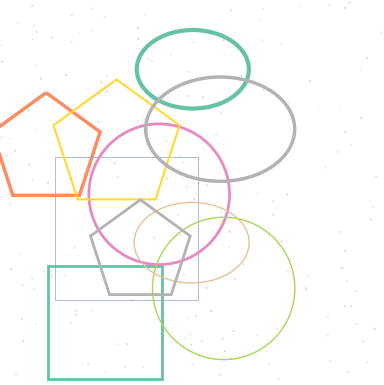[{"shape": "square", "thickness": 2, "radius": 0.74, "center": [0.273, 0.162]}, {"shape": "oval", "thickness": 3, "radius": 0.73, "center": [0.501, 0.82]}, {"shape": "pentagon", "thickness": 2.5, "radius": 0.74, "center": [0.12, 0.612]}, {"shape": "square", "thickness": 0.5, "radius": 0.93, "center": [0.329, 0.406]}, {"shape": "circle", "thickness": 2, "radius": 0.91, "center": [0.414, 0.496]}, {"shape": "circle", "thickness": 1, "radius": 0.92, "center": [0.581, 0.251]}, {"shape": "pentagon", "thickness": 1.5, "radius": 0.86, "center": [0.303, 0.621]}, {"shape": "oval", "thickness": 1, "radius": 0.75, "center": [0.498, 0.37]}, {"shape": "pentagon", "thickness": 2, "radius": 0.68, "center": [0.365, 0.345]}, {"shape": "oval", "thickness": 2.5, "radius": 0.97, "center": [0.572, 0.665]}]